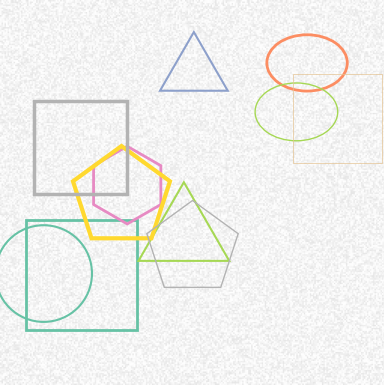[{"shape": "circle", "thickness": 1.5, "radius": 0.63, "center": [0.113, 0.289]}, {"shape": "square", "thickness": 2, "radius": 0.72, "center": [0.212, 0.285]}, {"shape": "oval", "thickness": 2, "radius": 0.52, "center": [0.798, 0.837]}, {"shape": "triangle", "thickness": 1.5, "radius": 0.51, "center": [0.504, 0.815]}, {"shape": "hexagon", "thickness": 2, "radius": 0.5, "center": [0.33, 0.519]}, {"shape": "triangle", "thickness": 1.5, "radius": 0.68, "center": [0.478, 0.39]}, {"shape": "oval", "thickness": 1, "radius": 0.54, "center": [0.77, 0.709]}, {"shape": "pentagon", "thickness": 3, "radius": 0.66, "center": [0.316, 0.488]}, {"shape": "square", "thickness": 0.5, "radius": 0.58, "center": [0.876, 0.692]}, {"shape": "square", "thickness": 2.5, "radius": 0.6, "center": [0.21, 0.616]}, {"shape": "pentagon", "thickness": 1, "radius": 0.62, "center": [0.5, 0.354]}]